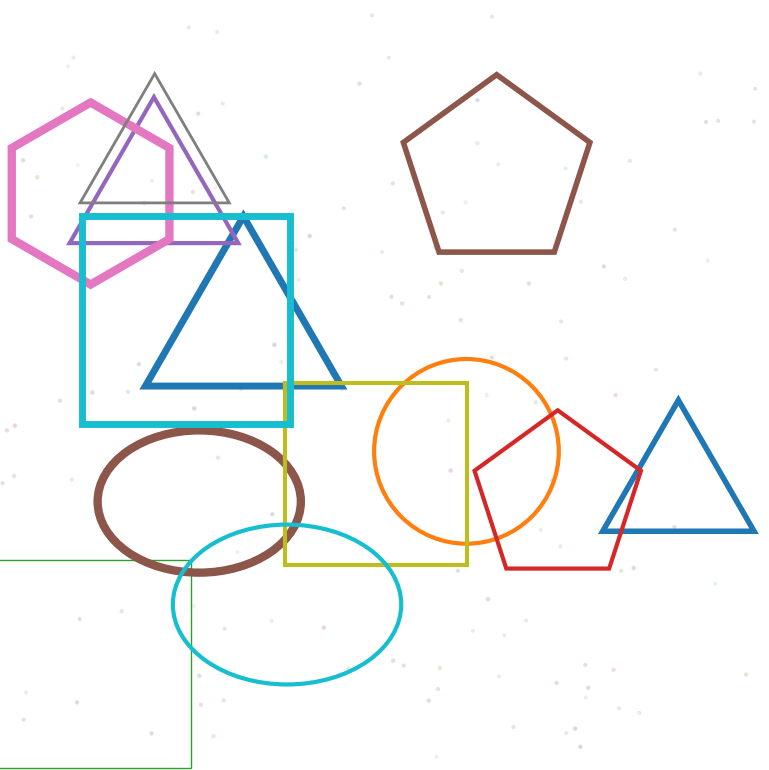[{"shape": "triangle", "thickness": 2, "radius": 0.57, "center": [0.881, 0.367]}, {"shape": "triangle", "thickness": 2.5, "radius": 0.73, "center": [0.316, 0.572]}, {"shape": "circle", "thickness": 1.5, "radius": 0.6, "center": [0.606, 0.414]}, {"shape": "square", "thickness": 0.5, "radius": 0.68, "center": [0.112, 0.138]}, {"shape": "pentagon", "thickness": 1.5, "radius": 0.57, "center": [0.724, 0.354]}, {"shape": "triangle", "thickness": 1.5, "radius": 0.63, "center": [0.2, 0.747]}, {"shape": "pentagon", "thickness": 2, "radius": 0.64, "center": [0.645, 0.776]}, {"shape": "oval", "thickness": 3, "radius": 0.66, "center": [0.259, 0.349]}, {"shape": "hexagon", "thickness": 3, "radius": 0.59, "center": [0.118, 0.749]}, {"shape": "triangle", "thickness": 1, "radius": 0.56, "center": [0.201, 0.792]}, {"shape": "square", "thickness": 1.5, "radius": 0.59, "center": [0.489, 0.385]}, {"shape": "square", "thickness": 2.5, "radius": 0.68, "center": [0.242, 0.584]}, {"shape": "oval", "thickness": 1.5, "radius": 0.74, "center": [0.373, 0.215]}]